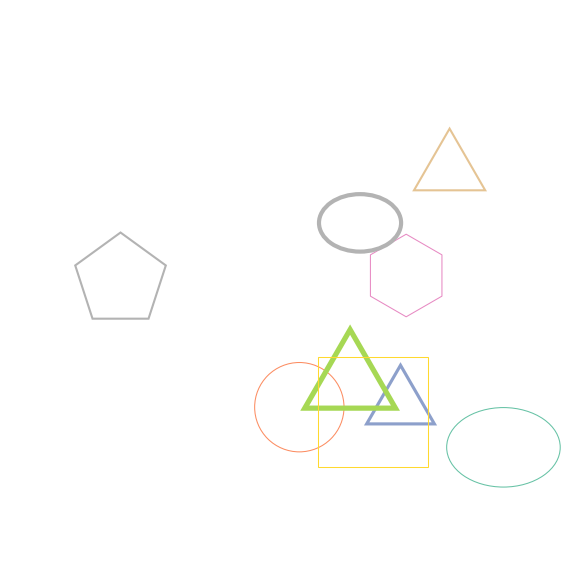[{"shape": "oval", "thickness": 0.5, "radius": 0.49, "center": [0.872, 0.225]}, {"shape": "circle", "thickness": 0.5, "radius": 0.39, "center": [0.518, 0.294]}, {"shape": "triangle", "thickness": 1.5, "radius": 0.34, "center": [0.694, 0.299]}, {"shape": "hexagon", "thickness": 0.5, "radius": 0.36, "center": [0.703, 0.522]}, {"shape": "triangle", "thickness": 2.5, "radius": 0.45, "center": [0.606, 0.338]}, {"shape": "square", "thickness": 0.5, "radius": 0.47, "center": [0.646, 0.286]}, {"shape": "triangle", "thickness": 1, "radius": 0.36, "center": [0.779, 0.705]}, {"shape": "oval", "thickness": 2, "radius": 0.36, "center": [0.623, 0.613]}, {"shape": "pentagon", "thickness": 1, "radius": 0.41, "center": [0.209, 0.514]}]